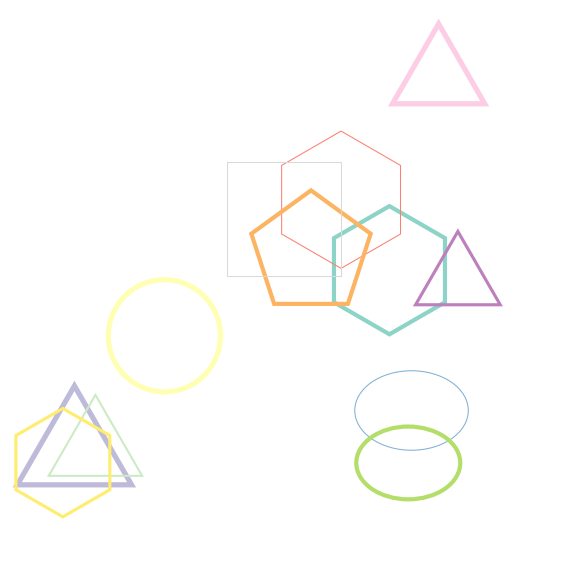[{"shape": "hexagon", "thickness": 2, "radius": 0.55, "center": [0.674, 0.531]}, {"shape": "circle", "thickness": 2.5, "radius": 0.49, "center": [0.285, 0.418]}, {"shape": "triangle", "thickness": 2.5, "radius": 0.57, "center": [0.129, 0.217]}, {"shape": "hexagon", "thickness": 0.5, "radius": 0.59, "center": [0.591, 0.653]}, {"shape": "oval", "thickness": 0.5, "radius": 0.49, "center": [0.713, 0.288]}, {"shape": "pentagon", "thickness": 2, "radius": 0.54, "center": [0.539, 0.561]}, {"shape": "oval", "thickness": 2, "radius": 0.45, "center": [0.707, 0.198]}, {"shape": "triangle", "thickness": 2.5, "radius": 0.46, "center": [0.76, 0.866]}, {"shape": "square", "thickness": 0.5, "radius": 0.5, "center": [0.491, 0.62]}, {"shape": "triangle", "thickness": 1.5, "radius": 0.42, "center": [0.793, 0.514]}, {"shape": "triangle", "thickness": 1, "radius": 0.47, "center": [0.165, 0.222]}, {"shape": "hexagon", "thickness": 1.5, "radius": 0.47, "center": [0.109, 0.198]}]